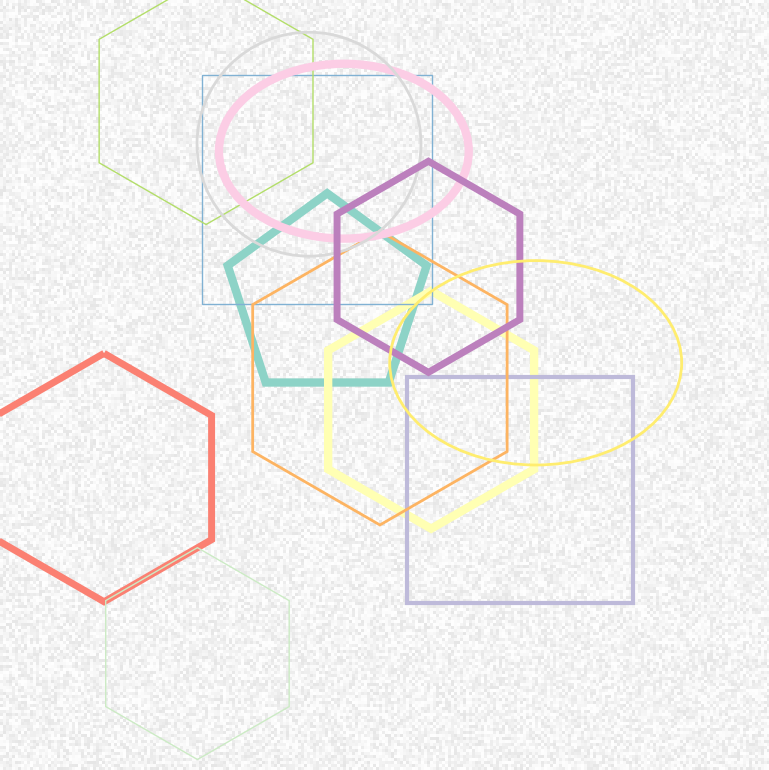[{"shape": "pentagon", "thickness": 3, "radius": 0.68, "center": [0.425, 0.613]}, {"shape": "hexagon", "thickness": 3, "radius": 0.77, "center": [0.56, 0.468]}, {"shape": "square", "thickness": 1.5, "radius": 0.73, "center": [0.676, 0.363]}, {"shape": "hexagon", "thickness": 2.5, "radius": 0.81, "center": [0.135, 0.38]}, {"shape": "square", "thickness": 0.5, "radius": 0.75, "center": [0.412, 0.754]}, {"shape": "hexagon", "thickness": 1, "radius": 0.95, "center": [0.493, 0.509]}, {"shape": "hexagon", "thickness": 0.5, "radius": 0.8, "center": [0.268, 0.869]}, {"shape": "oval", "thickness": 3, "radius": 0.81, "center": [0.447, 0.804]}, {"shape": "circle", "thickness": 1, "radius": 0.73, "center": [0.401, 0.813]}, {"shape": "hexagon", "thickness": 2.5, "radius": 0.69, "center": [0.556, 0.653]}, {"shape": "hexagon", "thickness": 0.5, "radius": 0.69, "center": [0.256, 0.151]}, {"shape": "oval", "thickness": 1, "radius": 0.95, "center": [0.696, 0.529]}]